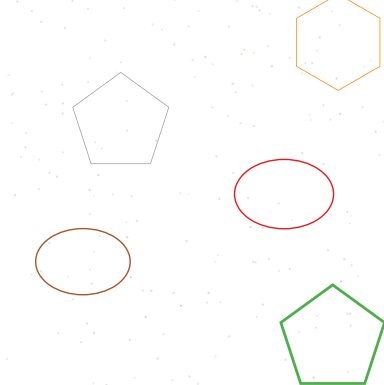[{"shape": "oval", "thickness": 1, "radius": 0.64, "center": [0.738, 0.496]}, {"shape": "pentagon", "thickness": 2, "radius": 0.71, "center": [0.864, 0.118]}, {"shape": "hexagon", "thickness": 0.5, "radius": 0.63, "center": [0.879, 0.89]}, {"shape": "oval", "thickness": 1, "radius": 0.61, "center": [0.215, 0.32]}, {"shape": "pentagon", "thickness": 0.5, "radius": 0.66, "center": [0.314, 0.681]}]